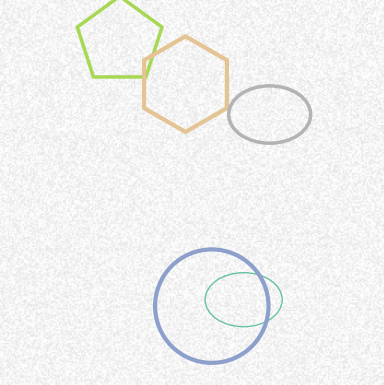[{"shape": "oval", "thickness": 1, "radius": 0.5, "center": [0.633, 0.222]}, {"shape": "circle", "thickness": 3, "radius": 0.74, "center": [0.55, 0.205]}, {"shape": "pentagon", "thickness": 2.5, "radius": 0.58, "center": [0.311, 0.894]}, {"shape": "hexagon", "thickness": 3, "radius": 0.62, "center": [0.482, 0.781]}, {"shape": "oval", "thickness": 2.5, "radius": 0.53, "center": [0.7, 0.703]}]